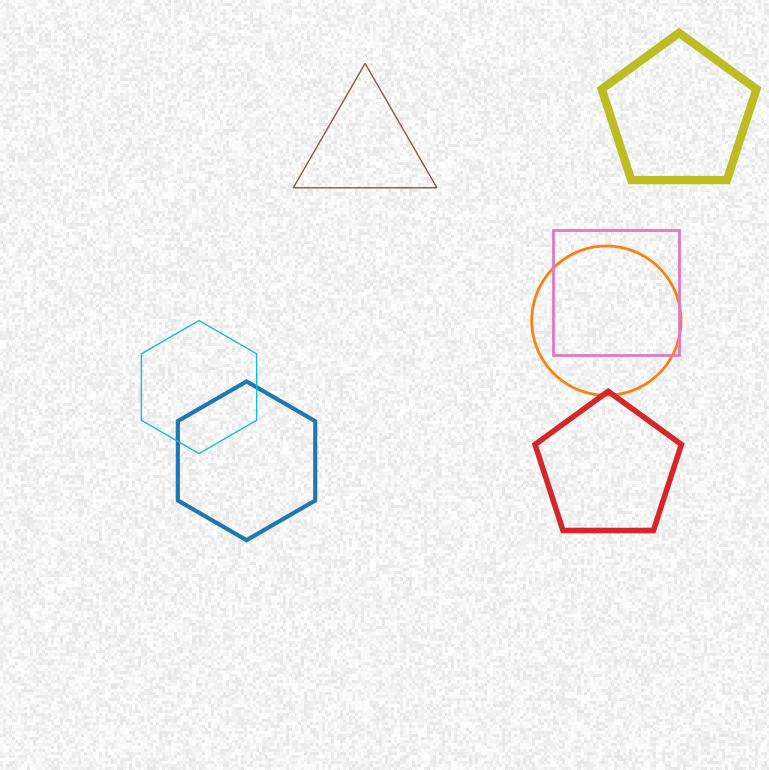[{"shape": "hexagon", "thickness": 1.5, "radius": 0.52, "center": [0.32, 0.402]}, {"shape": "circle", "thickness": 1, "radius": 0.48, "center": [0.787, 0.584]}, {"shape": "pentagon", "thickness": 2, "radius": 0.5, "center": [0.79, 0.392]}, {"shape": "triangle", "thickness": 0.5, "radius": 0.54, "center": [0.474, 0.81]}, {"shape": "square", "thickness": 1, "radius": 0.41, "center": [0.8, 0.62]}, {"shape": "pentagon", "thickness": 3, "radius": 0.53, "center": [0.882, 0.852]}, {"shape": "hexagon", "thickness": 0.5, "radius": 0.43, "center": [0.258, 0.497]}]